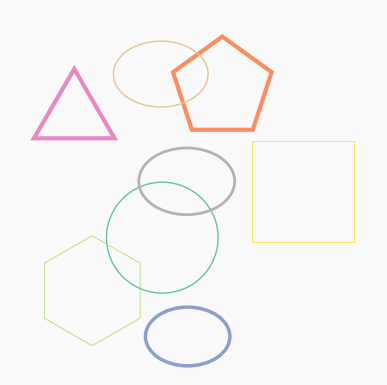[{"shape": "circle", "thickness": 1, "radius": 0.72, "center": [0.419, 0.383]}, {"shape": "pentagon", "thickness": 3, "radius": 0.67, "center": [0.574, 0.771]}, {"shape": "oval", "thickness": 2.5, "radius": 0.54, "center": [0.484, 0.126]}, {"shape": "triangle", "thickness": 3, "radius": 0.6, "center": [0.192, 0.701]}, {"shape": "hexagon", "thickness": 0.5, "radius": 0.71, "center": [0.238, 0.245]}, {"shape": "square", "thickness": 0.5, "radius": 0.66, "center": [0.781, 0.503]}, {"shape": "oval", "thickness": 1, "radius": 0.61, "center": [0.415, 0.808]}, {"shape": "oval", "thickness": 2, "radius": 0.62, "center": [0.482, 0.529]}]